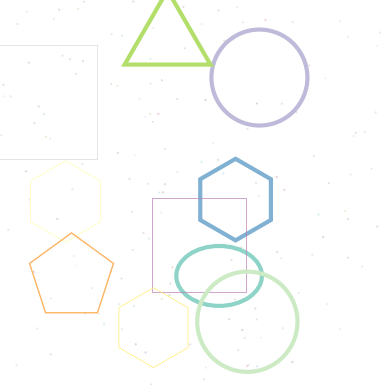[{"shape": "oval", "thickness": 3, "radius": 0.56, "center": [0.569, 0.283]}, {"shape": "hexagon", "thickness": 0.5, "radius": 0.53, "center": [0.17, 0.477]}, {"shape": "circle", "thickness": 3, "radius": 0.62, "center": [0.674, 0.799]}, {"shape": "hexagon", "thickness": 3, "radius": 0.53, "center": [0.612, 0.482]}, {"shape": "pentagon", "thickness": 1, "radius": 0.57, "center": [0.186, 0.28]}, {"shape": "triangle", "thickness": 3, "radius": 0.64, "center": [0.435, 0.897]}, {"shape": "square", "thickness": 0.5, "radius": 0.74, "center": [0.105, 0.736]}, {"shape": "square", "thickness": 0.5, "radius": 0.61, "center": [0.516, 0.365]}, {"shape": "circle", "thickness": 3, "radius": 0.65, "center": [0.642, 0.164]}, {"shape": "hexagon", "thickness": 0.5, "radius": 0.52, "center": [0.399, 0.149]}]